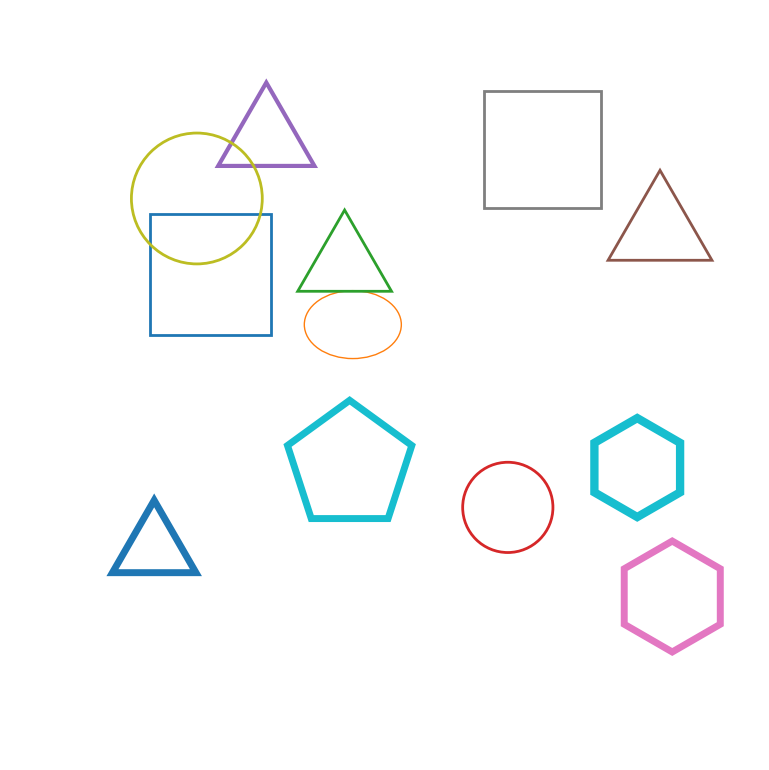[{"shape": "triangle", "thickness": 2.5, "radius": 0.31, "center": [0.2, 0.288]}, {"shape": "square", "thickness": 1, "radius": 0.39, "center": [0.274, 0.643]}, {"shape": "oval", "thickness": 0.5, "radius": 0.31, "center": [0.458, 0.578]}, {"shape": "triangle", "thickness": 1, "radius": 0.35, "center": [0.448, 0.657]}, {"shape": "circle", "thickness": 1, "radius": 0.29, "center": [0.659, 0.341]}, {"shape": "triangle", "thickness": 1.5, "radius": 0.36, "center": [0.346, 0.821]}, {"shape": "triangle", "thickness": 1, "radius": 0.39, "center": [0.857, 0.701]}, {"shape": "hexagon", "thickness": 2.5, "radius": 0.36, "center": [0.873, 0.225]}, {"shape": "square", "thickness": 1, "radius": 0.38, "center": [0.705, 0.806]}, {"shape": "circle", "thickness": 1, "radius": 0.42, "center": [0.256, 0.742]}, {"shape": "pentagon", "thickness": 2.5, "radius": 0.42, "center": [0.454, 0.395]}, {"shape": "hexagon", "thickness": 3, "radius": 0.32, "center": [0.828, 0.393]}]